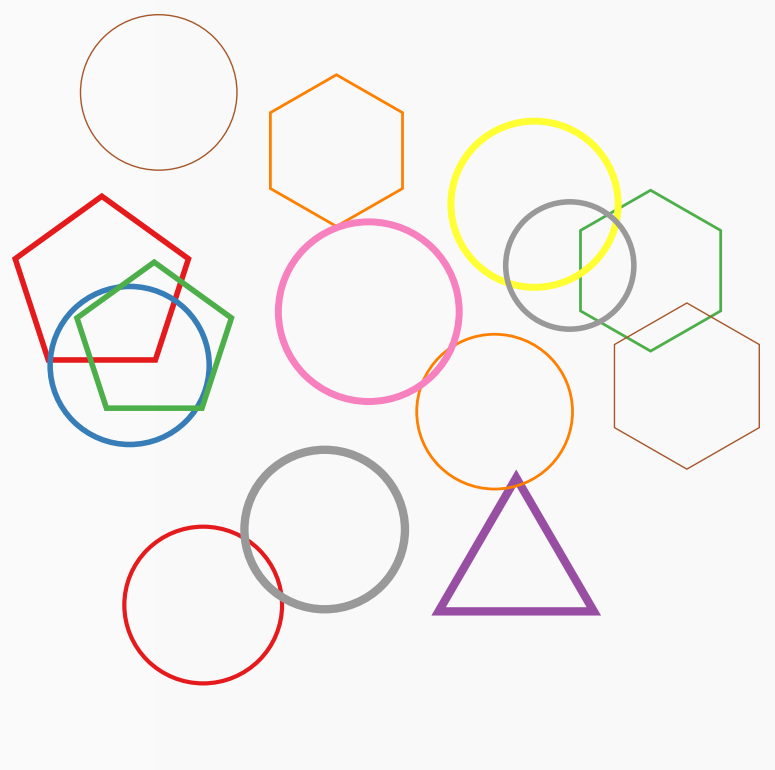[{"shape": "circle", "thickness": 1.5, "radius": 0.51, "center": [0.262, 0.214]}, {"shape": "pentagon", "thickness": 2, "radius": 0.59, "center": [0.131, 0.628]}, {"shape": "circle", "thickness": 2, "radius": 0.51, "center": [0.167, 0.525]}, {"shape": "pentagon", "thickness": 2, "radius": 0.52, "center": [0.199, 0.555]}, {"shape": "hexagon", "thickness": 1, "radius": 0.52, "center": [0.839, 0.648]}, {"shape": "triangle", "thickness": 3, "radius": 0.58, "center": [0.666, 0.264]}, {"shape": "circle", "thickness": 1, "radius": 0.5, "center": [0.638, 0.465]}, {"shape": "hexagon", "thickness": 1, "radius": 0.49, "center": [0.434, 0.804]}, {"shape": "circle", "thickness": 2.5, "radius": 0.54, "center": [0.69, 0.735]}, {"shape": "circle", "thickness": 0.5, "radius": 0.5, "center": [0.205, 0.88]}, {"shape": "hexagon", "thickness": 0.5, "radius": 0.54, "center": [0.886, 0.499]}, {"shape": "circle", "thickness": 2.5, "radius": 0.58, "center": [0.476, 0.595]}, {"shape": "circle", "thickness": 2, "radius": 0.41, "center": [0.735, 0.655]}, {"shape": "circle", "thickness": 3, "radius": 0.52, "center": [0.419, 0.312]}]